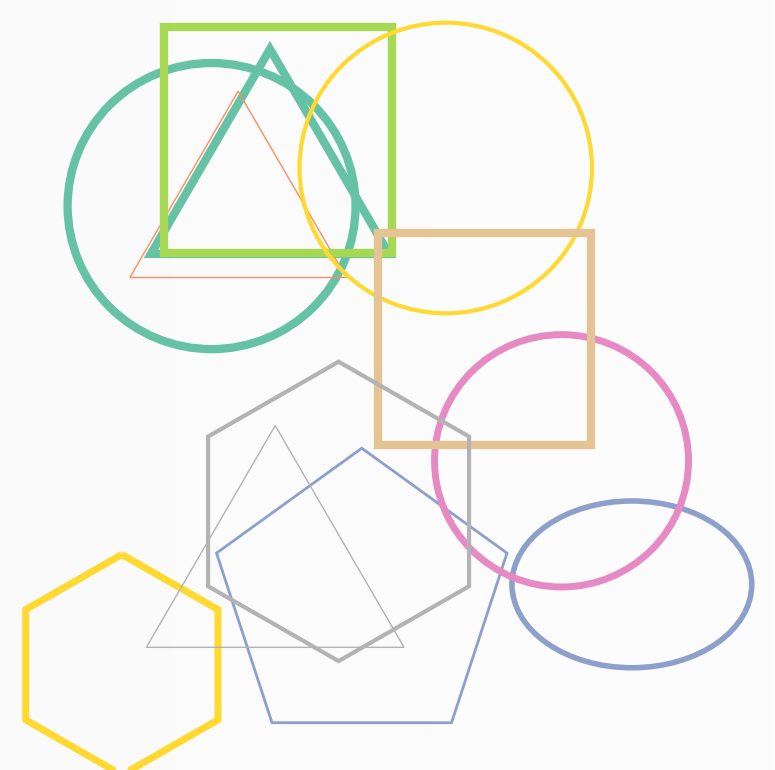[{"shape": "triangle", "thickness": 3, "radius": 0.89, "center": [0.348, 0.759]}, {"shape": "circle", "thickness": 3, "radius": 0.93, "center": [0.273, 0.732]}, {"shape": "triangle", "thickness": 0.5, "radius": 0.81, "center": [0.307, 0.72]}, {"shape": "oval", "thickness": 2, "radius": 0.77, "center": [0.815, 0.241]}, {"shape": "pentagon", "thickness": 1, "radius": 0.99, "center": [0.467, 0.221]}, {"shape": "circle", "thickness": 2.5, "radius": 0.82, "center": [0.725, 0.402]}, {"shape": "square", "thickness": 3, "radius": 0.73, "center": [0.359, 0.819]}, {"shape": "hexagon", "thickness": 2.5, "radius": 0.72, "center": [0.157, 0.137]}, {"shape": "circle", "thickness": 1.5, "radius": 0.94, "center": [0.575, 0.782]}, {"shape": "square", "thickness": 3, "radius": 0.69, "center": [0.625, 0.559]}, {"shape": "hexagon", "thickness": 1.5, "radius": 0.97, "center": [0.437, 0.336]}, {"shape": "triangle", "thickness": 0.5, "radius": 0.96, "center": [0.355, 0.255]}]